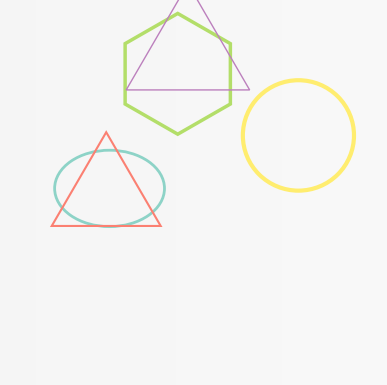[{"shape": "oval", "thickness": 2, "radius": 0.71, "center": [0.283, 0.511]}, {"shape": "triangle", "thickness": 1.5, "radius": 0.81, "center": [0.274, 0.494]}, {"shape": "hexagon", "thickness": 2.5, "radius": 0.78, "center": [0.459, 0.808]}, {"shape": "triangle", "thickness": 1, "radius": 0.92, "center": [0.485, 0.858]}, {"shape": "circle", "thickness": 3, "radius": 0.72, "center": [0.77, 0.648]}]